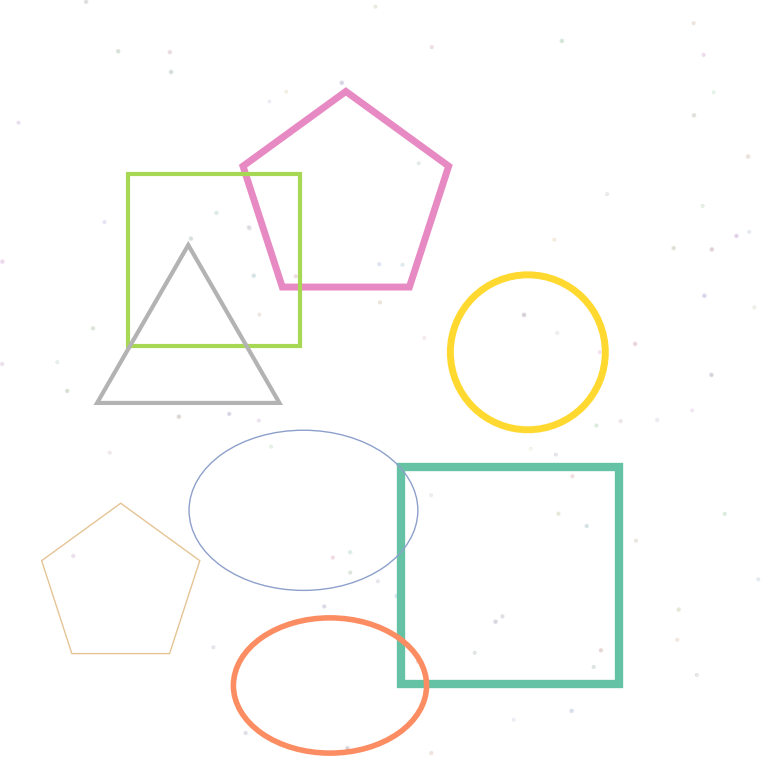[{"shape": "square", "thickness": 3, "radius": 0.71, "center": [0.663, 0.253]}, {"shape": "oval", "thickness": 2, "radius": 0.63, "center": [0.429, 0.11]}, {"shape": "oval", "thickness": 0.5, "radius": 0.74, "center": [0.394, 0.337]}, {"shape": "pentagon", "thickness": 2.5, "radius": 0.7, "center": [0.449, 0.741]}, {"shape": "square", "thickness": 1.5, "radius": 0.56, "center": [0.278, 0.662]}, {"shape": "circle", "thickness": 2.5, "radius": 0.5, "center": [0.685, 0.542]}, {"shape": "pentagon", "thickness": 0.5, "radius": 0.54, "center": [0.157, 0.239]}, {"shape": "triangle", "thickness": 1.5, "radius": 0.68, "center": [0.245, 0.545]}]